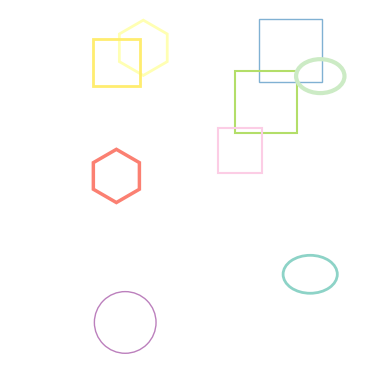[{"shape": "oval", "thickness": 2, "radius": 0.35, "center": [0.806, 0.288]}, {"shape": "hexagon", "thickness": 2, "radius": 0.36, "center": [0.372, 0.876]}, {"shape": "hexagon", "thickness": 2.5, "radius": 0.35, "center": [0.302, 0.543]}, {"shape": "square", "thickness": 1, "radius": 0.4, "center": [0.755, 0.869]}, {"shape": "square", "thickness": 1.5, "radius": 0.4, "center": [0.691, 0.736]}, {"shape": "square", "thickness": 1.5, "radius": 0.29, "center": [0.623, 0.609]}, {"shape": "circle", "thickness": 1, "radius": 0.4, "center": [0.325, 0.162]}, {"shape": "oval", "thickness": 3, "radius": 0.31, "center": [0.832, 0.802]}, {"shape": "square", "thickness": 2, "radius": 0.3, "center": [0.303, 0.837]}]